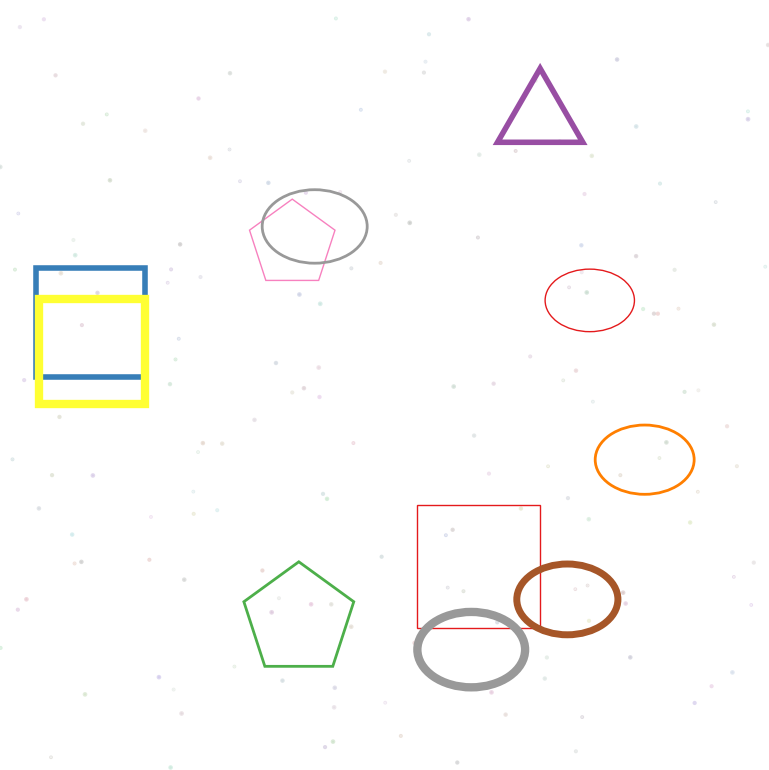[{"shape": "square", "thickness": 0.5, "radius": 0.4, "center": [0.621, 0.264]}, {"shape": "oval", "thickness": 0.5, "radius": 0.29, "center": [0.766, 0.61]}, {"shape": "square", "thickness": 2, "radius": 0.35, "center": [0.118, 0.581]}, {"shape": "pentagon", "thickness": 1, "radius": 0.38, "center": [0.388, 0.195]}, {"shape": "triangle", "thickness": 2, "radius": 0.32, "center": [0.701, 0.847]}, {"shape": "oval", "thickness": 1, "radius": 0.32, "center": [0.837, 0.403]}, {"shape": "square", "thickness": 3, "radius": 0.34, "center": [0.12, 0.543]}, {"shape": "oval", "thickness": 2.5, "radius": 0.33, "center": [0.737, 0.222]}, {"shape": "pentagon", "thickness": 0.5, "radius": 0.29, "center": [0.38, 0.683]}, {"shape": "oval", "thickness": 1, "radius": 0.34, "center": [0.409, 0.706]}, {"shape": "oval", "thickness": 3, "radius": 0.35, "center": [0.612, 0.156]}]